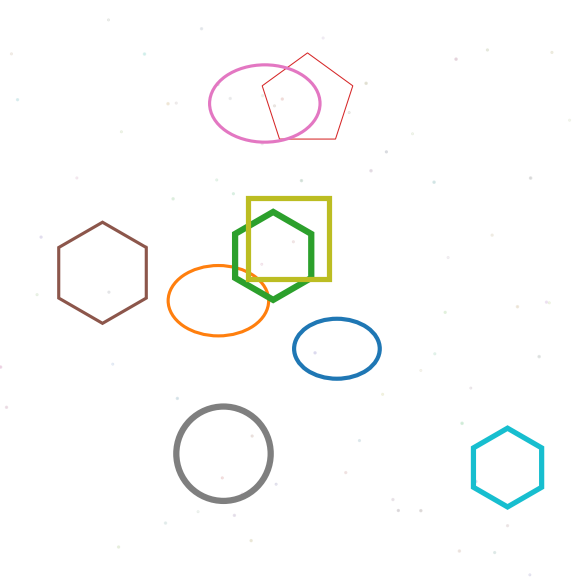[{"shape": "oval", "thickness": 2, "radius": 0.37, "center": [0.583, 0.395]}, {"shape": "oval", "thickness": 1.5, "radius": 0.44, "center": [0.378, 0.478]}, {"shape": "hexagon", "thickness": 3, "radius": 0.38, "center": [0.473, 0.556]}, {"shape": "pentagon", "thickness": 0.5, "radius": 0.41, "center": [0.532, 0.825]}, {"shape": "hexagon", "thickness": 1.5, "radius": 0.44, "center": [0.178, 0.527]}, {"shape": "oval", "thickness": 1.5, "radius": 0.48, "center": [0.459, 0.82]}, {"shape": "circle", "thickness": 3, "radius": 0.41, "center": [0.387, 0.213]}, {"shape": "square", "thickness": 2.5, "radius": 0.35, "center": [0.499, 0.586]}, {"shape": "hexagon", "thickness": 2.5, "radius": 0.34, "center": [0.879, 0.189]}]